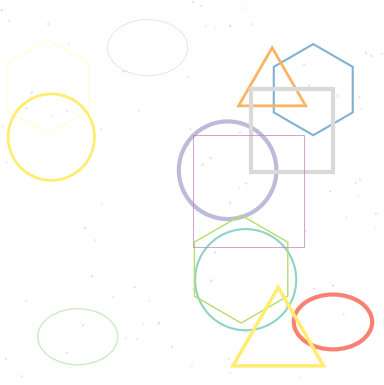[{"shape": "circle", "thickness": 1.5, "radius": 0.66, "center": [0.638, 0.274]}, {"shape": "hexagon", "thickness": 0.5, "radius": 0.61, "center": [0.124, 0.774]}, {"shape": "circle", "thickness": 3, "radius": 0.63, "center": [0.591, 0.558]}, {"shape": "oval", "thickness": 3, "radius": 0.51, "center": [0.865, 0.164]}, {"shape": "hexagon", "thickness": 1.5, "radius": 0.59, "center": [0.814, 0.767]}, {"shape": "triangle", "thickness": 2, "radius": 0.5, "center": [0.707, 0.775]}, {"shape": "hexagon", "thickness": 1, "radius": 0.7, "center": [0.626, 0.301]}, {"shape": "oval", "thickness": 0.5, "radius": 0.52, "center": [0.384, 0.876]}, {"shape": "square", "thickness": 3, "radius": 0.54, "center": [0.758, 0.661]}, {"shape": "square", "thickness": 0.5, "radius": 0.72, "center": [0.646, 0.504]}, {"shape": "oval", "thickness": 1, "radius": 0.52, "center": [0.202, 0.125]}, {"shape": "triangle", "thickness": 2.5, "radius": 0.68, "center": [0.723, 0.118]}, {"shape": "circle", "thickness": 2, "radius": 0.56, "center": [0.133, 0.644]}]